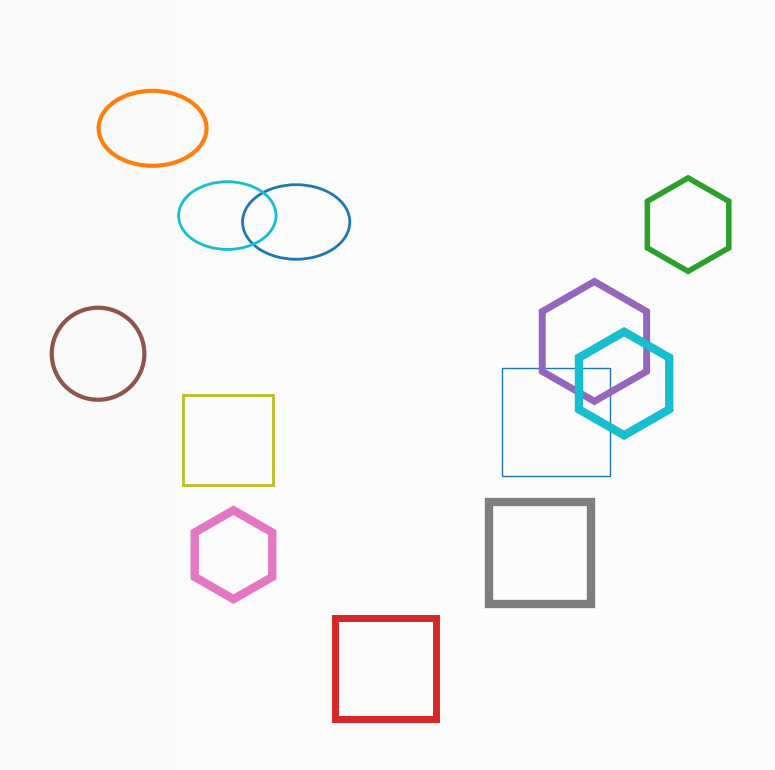[{"shape": "oval", "thickness": 1, "radius": 0.35, "center": [0.382, 0.712]}, {"shape": "square", "thickness": 0.5, "radius": 0.35, "center": [0.717, 0.452]}, {"shape": "oval", "thickness": 1.5, "radius": 0.35, "center": [0.197, 0.833]}, {"shape": "hexagon", "thickness": 2, "radius": 0.3, "center": [0.888, 0.708]}, {"shape": "square", "thickness": 2.5, "radius": 0.33, "center": [0.498, 0.132]}, {"shape": "hexagon", "thickness": 2.5, "radius": 0.39, "center": [0.767, 0.557]}, {"shape": "circle", "thickness": 1.5, "radius": 0.3, "center": [0.127, 0.541]}, {"shape": "hexagon", "thickness": 3, "radius": 0.29, "center": [0.301, 0.28]}, {"shape": "square", "thickness": 3, "radius": 0.33, "center": [0.697, 0.282]}, {"shape": "square", "thickness": 1, "radius": 0.29, "center": [0.294, 0.429]}, {"shape": "hexagon", "thickness": 3, "radius": 0.34, "center": [0.805, 0.502]}, {"shape": "oval", "thickness": 1, "radius": 0.31, "center": [0.293, 0.72]}]